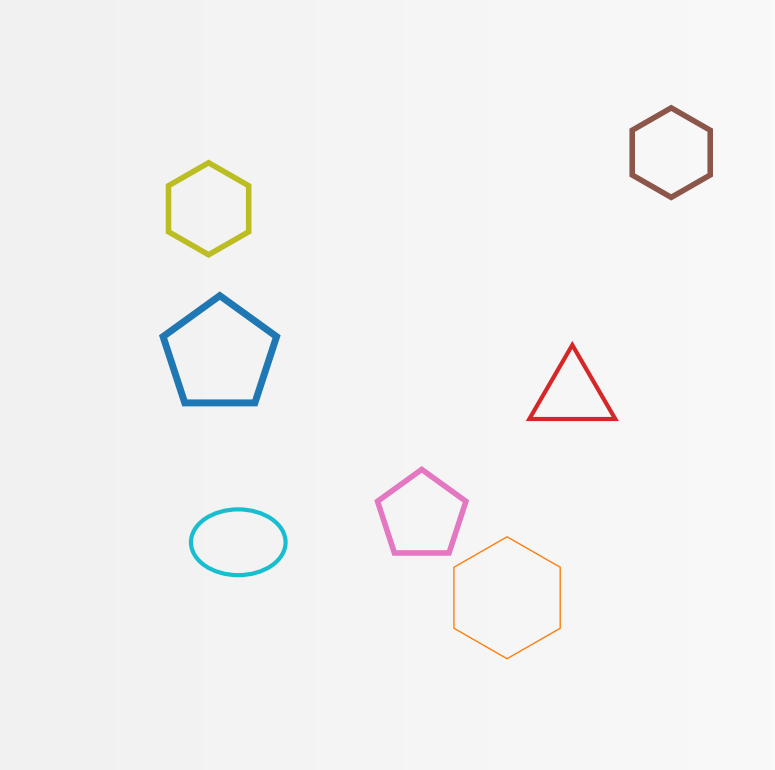[{"shape": "pentagon", "thickness": 2.5, "radius": 0.38, "center": [0.284, 0.539]}, {"shape": "hexagon", "thickness": 0.5, "radius": 0.4, "center": [0.654, 0.224]}, {"shape": "triangle", "thickness": 1.5, "radius": 0.32, "center": [0.738, 0.488]}, {"shape": "hexagon", "thickness": 2, "radius": 0.29, "center": [0.866, 0.802]}, {"shape": "pentagon", "thickness": 2, "radius": 0.3, "center": [0.544, 0.33]}, {"shape": "hexagon", "thickness": 2, "radius": 0.3, "center": [0.269, 0.729]}, {"shape": "oval", "thickness": 1.5, "radius": 0.31, "center": [0.307, 0.296]}]